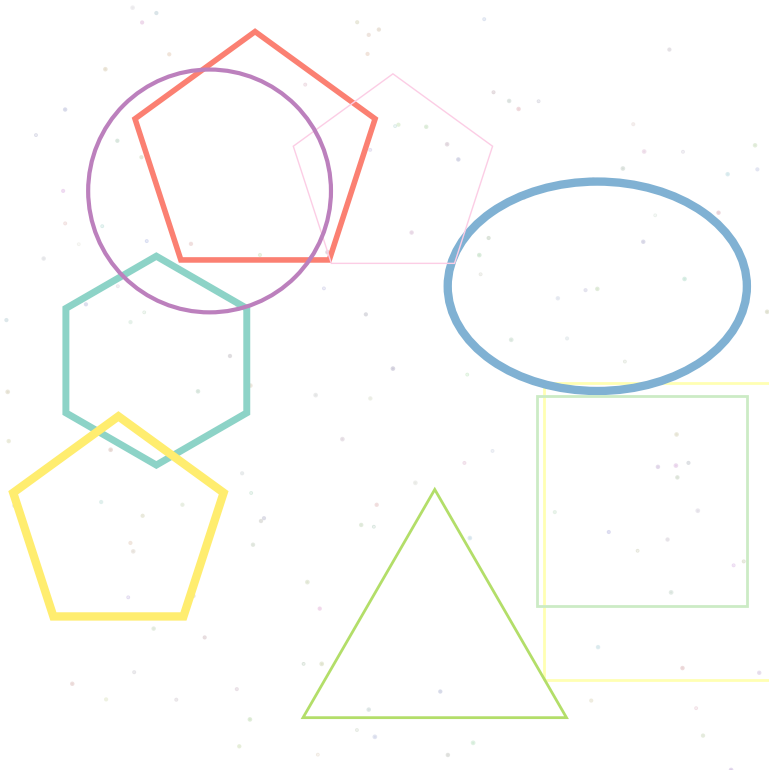[{"shape": "hexagon", "thickness": 2.5, "radius": 0.68, "center": [0.203, 0.532]}, {"shape": "square", "thickness": 1, "radius": 0.96, "center": [0.899, 0.309]}, {"shape": "pentagon", "thickness": 2, "radius": 0.82, "center": [0.331, 0.795]}, {"shape": "oval", "thickness": 3, "radius": 0.97, "center": [0.776, 0.628]}, {"shape": "triangle", "thickness": 1, "radius": 0.99, "center": [0.565, 0.167]}, {"shape": "pentagon", "thickness": 0.5, "radius": 0.68, "center": [0.51, 0.768]}, {"shape": "circle", "thickness": 1.5, "radius": 0.79, "center": [0.272, 0.752]}, {"shape": "square", "thickness": 1, "radius": 0.68, "center": [0.833, 0.349]}, {"shape": "pentagon", "thickness": 3, "radius": 0.72, "center": [0.154, 0.316]}]